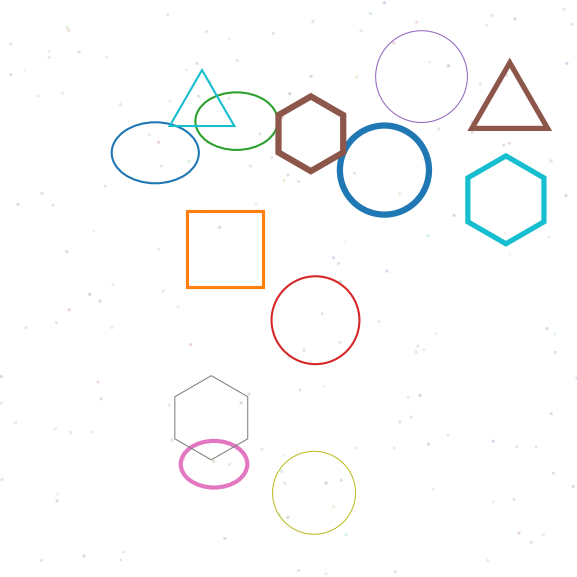[{"shape": "circle", "thickness": 3, "radius": 0.39, "center": [0.666, 0.705]}, {"shape": "oval", "thickness": 1, "radius": 0.38, "center": [0.269, 0.735]}, {"shape": "square", "thickness": 1.5, "radius": 0.33, "center": [0.389, 0.569]}, {"shape": "oval", "thickness": 1, "radius": 0.36, "center": [0.41, 0.789]}, {"shape": "circle", "thickness": 1, "radius": 0.38, "center": [0.546, 0.445]}, {"shape": "circle", "thickness": 0.5, "radius": 0.4, "center": [0.73, 0.867]}, {"shape": "triangle", "thickness": 2.5, "radius": 0.38, "center": [0.883, 0.815]}, {"shape": "hexagon", "thickness": 3, "radius": 0.32, "center": [0.538, 0.767]}, {"shape": "oval", "thickness": 2, "radius": 0.29, "center": [0.371, 0.195]}, {"shape": "hexagon", "thickness": 0.5, "radius": 0.36, "center": [0.366, 0.276]}, {"shape": "circle", "thickness": 0.5, "radius": 0.36, "center": [0.544, 0.146]}, {"shape": "triangle", "thickness": 1, "radius": 0.32, "center": [0.35, 0.813]}, {"shape": "hexagon", "thickness": 2.5, "radius": 0.38, "center": [0.876, 0.653]}]